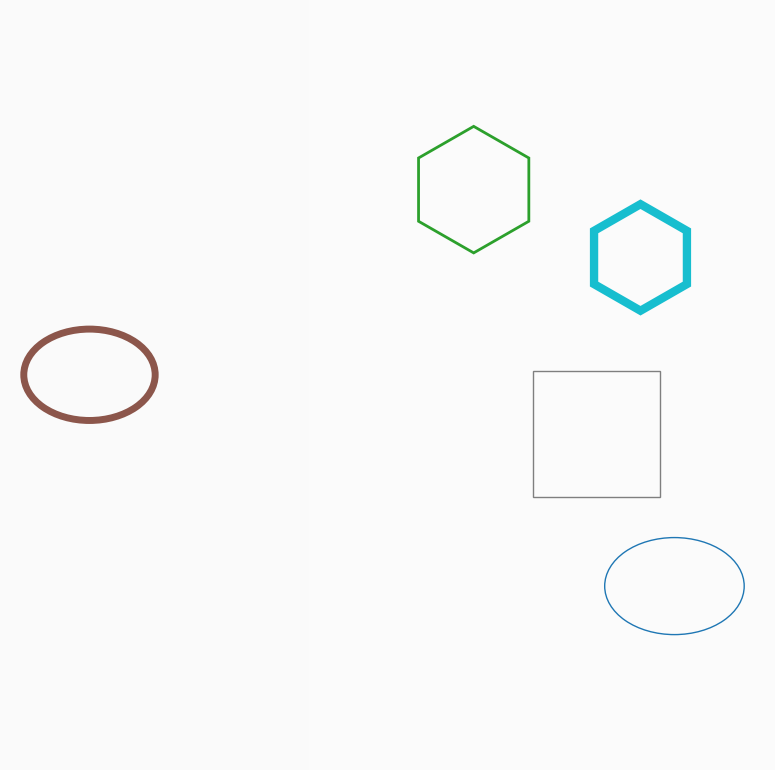[{"shape": "oval", "thickness": 0.5, "radius": 0.45, "center": [0.87, 0.239]}, {"shape": "hexagon", "thickness": 1, "radius": 0.41, "center": [0.611, 0.754]}, {"shape": "oval", "thickness": 2.5, "radius": 0.42, "center": [0.115, 0.513]}, {"shape": "square", "thickness": 0.5, "radius": 0.41, "center": [0.769, 0.436]}, {"shape": "hexagon", "thickness": 3, "radius": 0.35, "center": [0.826, 0.666]}]